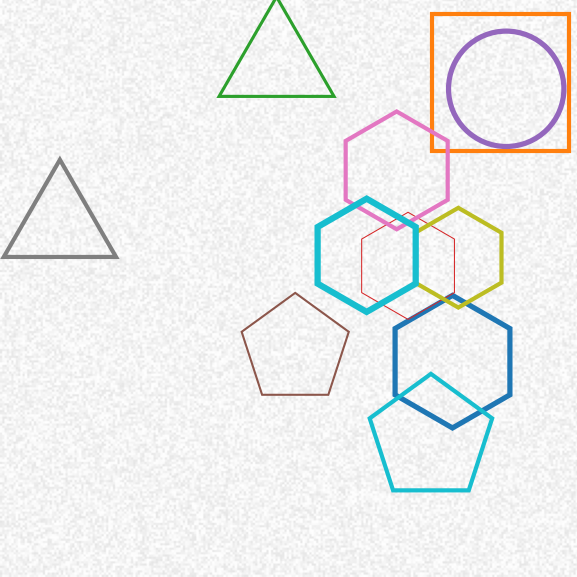[{"shape": "hexagon", "thickness": 2.5, "radius": 0.57, "center": [0.784, 0.373]}, {"shape": "square", "thickness": 2, "radius": 0.59, "center": [0.867, 0.856]}, {"shape": "triangle", "thickness": 1.5, "radius": 0.57, "center": [0.479, 0.89]}, {"shape": "hexagon", "thickness": 0.5, "radius": 0.46, "center": [0.707, 0.539]}, {"shape": "circle", "thickness": 2.5, "radius": 0.5, "center": [0.877, 0.845]}, {"shape": "pentagon", "thickness": 1, "radius": 0.49, "center": [0.511, 0.394]}, {"shape": "hexagon", "thickness": 2, "radius": 0.51, "center": [0.687, 0.704]}, {"shape": "triangle", "thickness": 2, "radius": 0.56, "center": [0.104, 0.61]}, {"shape": "hexagon", "thickness": 2, "radius": 0.43, "center": [0.794, 0.553]}, {"shape": "pentagon", "thickness": 2, "radius": 0.56, "center": [0.746, 0.24]}, {"shape": "hexagon", "thickness": 3, "radius": 0.49, "center": [0.635, 0.557]}]